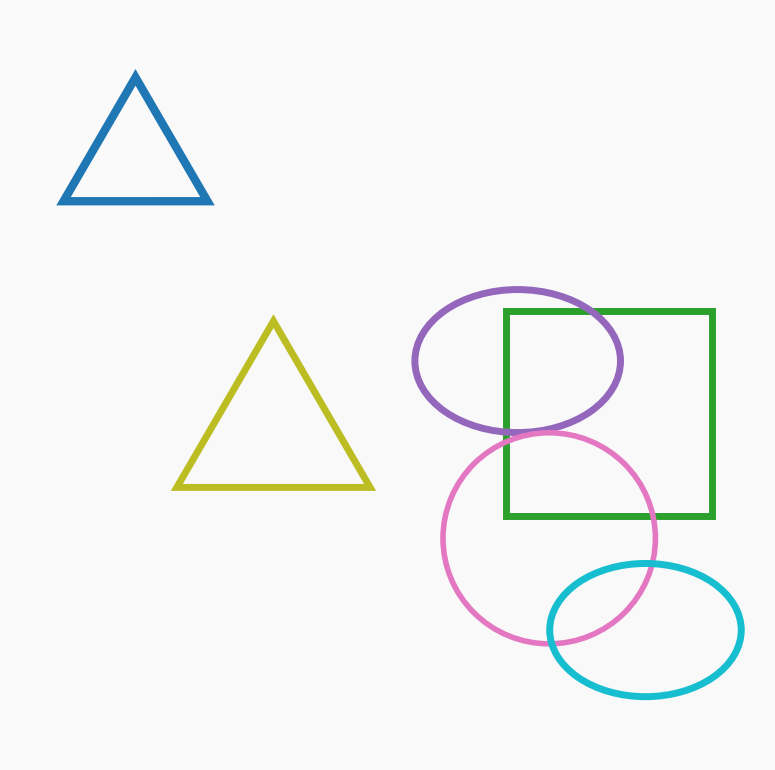[{"shape": "triangle", "thickness": 3, "radius": 0.54, "center": [0.175, 0.792]}, {"shape": "square", "thickness": 2.5, "radius": 0.67, "center": [0.786, 0.463]}, {"shape": "oval", "thickness": 2.5, "radius": 0.66, "center": [0.668, 0.531]}, {"shape": "circle", "thickness": 2, "radius": 0.69, "center": [0.709, 0.301]}, {"shape": "triangle", "thickness": 2.5, "radius": 0.72, "center": [0.353, 0.439]}, {"shape": "oval", "thickness": 2.5, "radius": 0.62, "center": [0.833, 0.182]}]